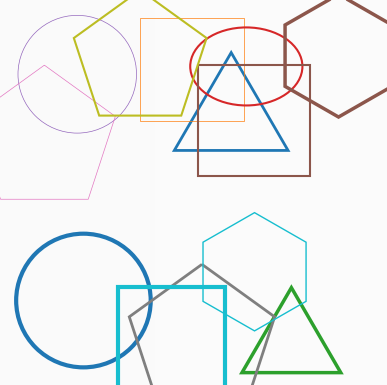[{"shape": "triangle", "thickness": 2, "radius": 0.85, "center": [0.597, 0.694]}, {"shape": "circle", "thickness": 3, "radius": 0.87, "center": [0.215, 0.219]}, {"shape": "square", "thickness": 0.5, "radius": 0.67, "center": [0.495, 0.82]}, {"shape": "triangle", "thickness": 2.5, "radius": 0.74, "center": [0.752, 0.106]}, {"shape": "oval", "thickness": 1.5, "radius": 0.72, "center": [0.636, 0.827]}, {"shape": "circle", "thickness": 0.5, "radius": 0.76, "center": [0.199, 0.807]}, {"shape": "square", "thickness": 1.5, "radius": 0.72, "center": [0.656, 0.687]}, {"shape": "hexagon", "thickness": 2.5, "radius": 0.8, "center": [0.874, 0.855]}, {"shape": "pentagon", "thickness": 0.5, "radius": 0.96, "center": [0.114, 0.638]}, {"shape": "pentagon", "thickness": 2, "radius": 0.99, "center": [0.521, 0.116]}, {"shape": "pentagon", "thickness": 1.5, "radius": 0.9, "center": [0.362, 0.846]}, {"shape": "square", "thickness": 3, "radius": 0.69, "center": [0.443, 0.117]}, {"shape": "hexagon", "thickness": 1, "radius": 0.77, "center": [0.657, 0.294]}]